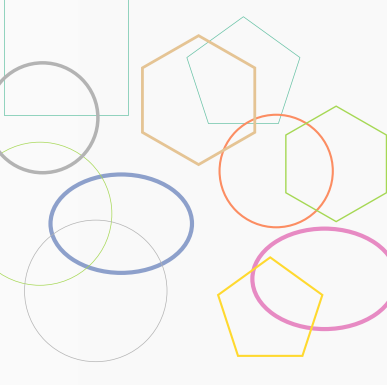[{"shape": "pentagon", "thickness": 0.5, "radius": 0.77, "center": [0.628, 0.803]}, {"shape": "square", "thickness": 0.5, "radius": 0.79, "center": [0.171, 0.862]}, {"shape": "circle", "thickness": 1.5, "radius": 0.73, "center": [0.713, 0.556]}, {"shape": "oval", "thickness": 3, "radius": 0.91, "center": [0.313, 0.419]}, {"shape": "oval", "thickness": 3, "radius": 0.93, "center": [0.838, 0.276]}, {"shape": "circle", "thickness": 0.5, "radius": 0.93, "center": [0.103, 0.445]}, {"shape": "hexagon", "thickness": 1, "radius": 0.75, "center": [0.868, 0.574]}, {"shape": "pentagon", "thickness": 1.5, "radius": 0.71, "center": [0.697, 0.19]}, {"shape": "hexagon", "thickness": 2, "radius": 0.84, "center": [0.513, 0.74]}, {"shape": "circle", "thickness": 0.5, "radius": 0.92, "center": [0.247, 0.244]}, {"shape": "circle", "thickness": 2.5, "radius": 0.71, "center": [0.11, 0.694]}]